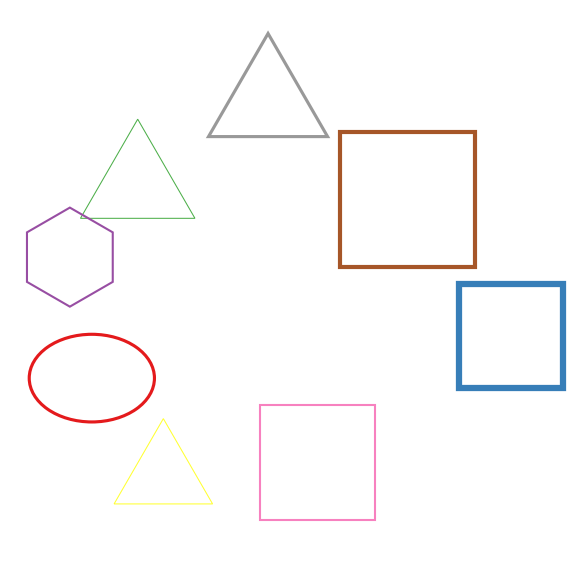[{"shape": "oval", "thickness": 1.5, "radius": 0.54, "center": [0.159, 0.344]}, {"shape": "square", "thickness": 3, "radius": 0.45, "center": [0.884, 0.417]}, {"shape": "triangle", "thickness": 0.5, "radius": 0.57, "center": [0.238, 0.678]}, {"shape": "hexagon", "thickness": 1, "radius": 0.43, "center": [0.121, 0.554]}, {"shape": "triangle", "thickness": 0.5, "radius": 0.49, "center": [0.283, 0.176]}, {"shape": "square", "thickness": 2, "radius": 0.58, "center": [0.706, 0.654]}, {"shape": "square", "thickness": 1, "radius": 0.5, "center": [0.549, 0.198]}, {"shape": "triangle", "thickness": 1.5, "radius": 0.6, "center": [0.464, 0.822]}]